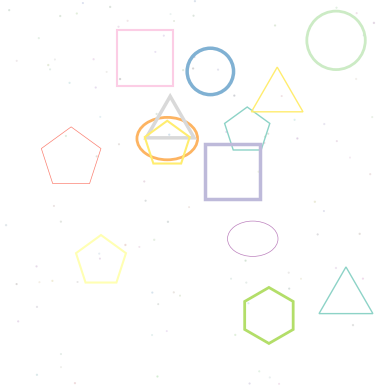[{"shape": "triangle", "thickness": 1, "radius": 0.4, "center": [0.899, 0.226]}, {"shape": "pentagon", "thickness": 1, "radius": 0.31, "center": [0.642, 0.66]}, {"shape": "pentagon", "thickness": 1.5, "radius": 0.34, "center": [0.262, 0.321]}, {"shape": "square", "thickness": 2.5, "radius": 0.36, "center": [0.605, 0.555]}, {"shape": "pentagon", "thickness": 0.5, "radius": 0.41, "center": [0.185, 0.589]}, {"shape": "circle", "thickness": 2.5, "radius": 0.3, "center": [0.546, 0.814]}, {"shape": "oval", "thickness": 2, "radius": 0.39, "center": [0.434, 0.64]}, {"shape": "hexagon", "thickness": 2, "radius": 0.36, "center": [0.699, 0.181]}, {"shape": "square", "thickness": 1.5, "radius": 0.36, "center": [0.377, 0.85]}, {"shape": "triangle", "thickness": 2.5, "radius": 0.36, "center": [0.442, 0.678]}, {"shape": "oval", "thickness": 0.5, "radius": 0.33, "center": [0.657, 0.38]}, {"shape": "circle", "thickness": 2, "radius": 0.38, "center": [0.873, 0.895]}, {"shape": "pentagon", "thickness": 1.5, "radius": 0.31, "center": [0.434, 0.625]}, {"shape": "triangle", "thickness": 1, "radius": 0.39, "center": [0.72, 0.748]}]